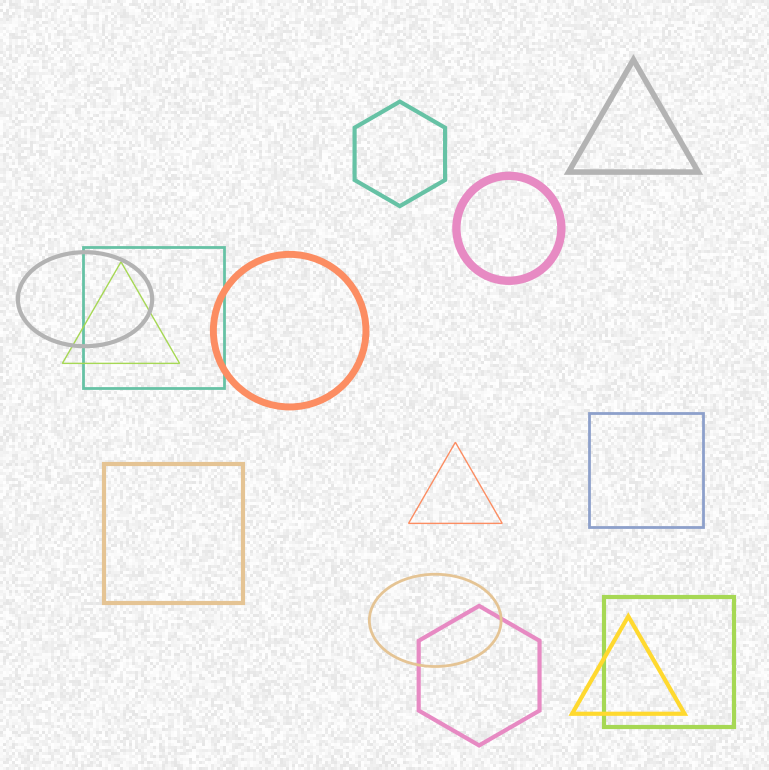[{"shape": "square", "thickness": 1, "radius": 0.46, "center": [0.199, 0.588]}, {"shape": "hexagon", "thickness": 1.5, "radius": 0.34, "center": [0.519, 0.8]}, {"shape": "triangle", "thickness": 0.5, "radius": 0.35, "center": [0.591, 0.355]}, {"shape": "circle", "thickness": 2.5, "radius": 0.5, "center": [0.376, 0.571]}, {"shape": "square", "thickness": 1, "radius": 0.37, "center": [0.839, 0.389]}, {"shape": "hexagon", "thickness": 1.5, "radius": 0.45, "center": [0.622, 0.123]}, {"shape": "circle", "thickness": 3, "radius": 0.34, "center": [0.661, 0.704]}, {"shape": "triangle", "thickness": 0.5, "radius": 0.44, "center": [0.157, 0.572]}, {"shape": "square", "thickness": 1.5, "radius": 0.42, "center": [0.869, 0.141]}, {"shape": "triangle", "thickness": 1.5, "radius": 0.42, "center": [0.816, 0.115]}, {"shape": "oval", "thickness": 1, "radius": 0.43, "center": [0.565, 0.194]}, {"shape": "square", "thickness": 1.5, "radius": 0.45, "center": [0.226, 0.307]}, {"shape": "oval", "thickness": 1.5, "radius": 0.44, "center": [0.11, 0.611]}, {"shape": "triangle", "thickness": 2, "radius": 0.49, "center": [0.823, 0.825]}]